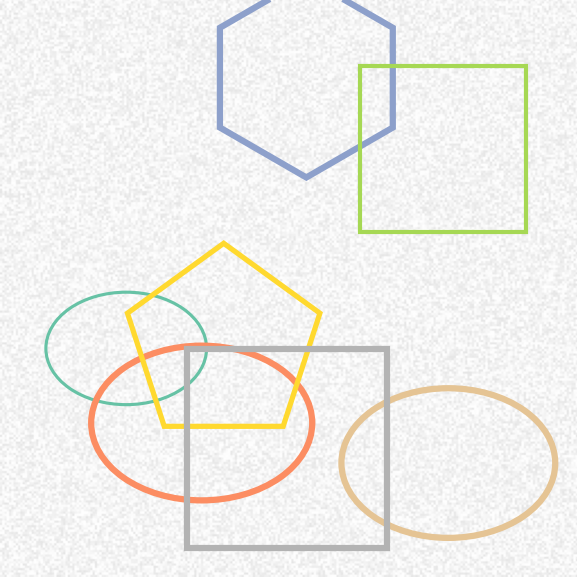[{"shape": "oval", "thickness": 1.5, "radius": 0.7, "center": [0.219, 0.396]}, {"shape": "oval", "thickness": 3, "radius": 0.96, "center": [0.349, 0.267]}, {"shape": "hexagon", "thickness": 3, "radius": 0.86, "center": [0.53, 0.865]}, {"shape": "square", "thickness": 2, "radius": 0.72, "center": [0.768, 0.742]}, {"shape": "pentagon", "thickness": 2.5, "radius": 0.88, "center": [0.387, 0.403]}, {"shape": "oval", "thickness": 3, "radius": 0.93, "center": [0.776, 0.197]}, {"shape": "square", "thickness": 3, "radius": 0.86, "center": [0.497, 0.222]}]